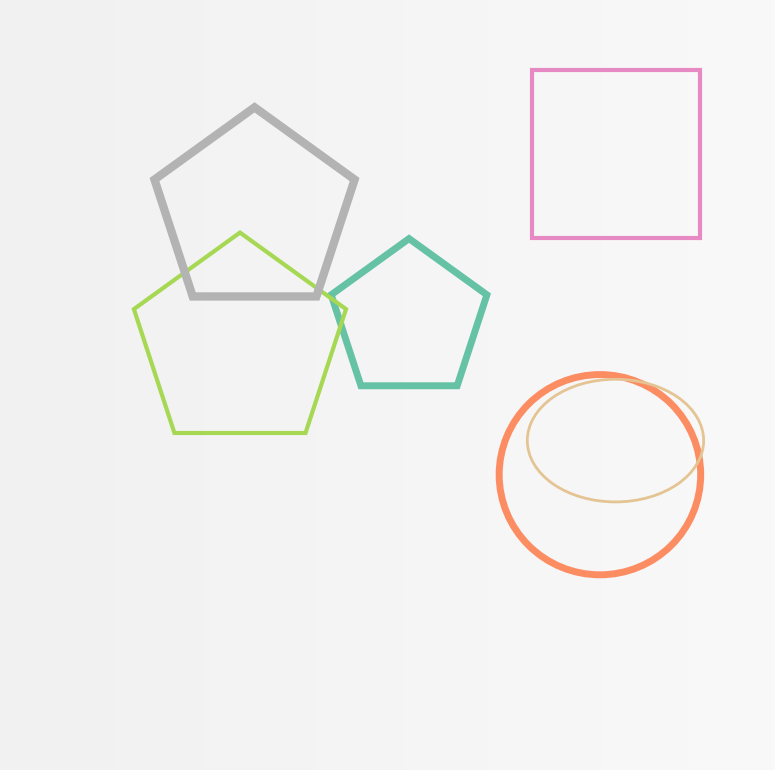[{"shape": "pentagon", "thickness": 2.5, "radius": 0.53, "center": [0.528, 0.584]}, {"shape": "circle", "thickness": 2.5, "radius": 0.65, "center": [0.774, 0.384]}, {"shape": "square", "thickness": 1.5, "radius": 0.54, "center": [0.795, 0.8]}, {"shape": "pentagon", "thickness": 1.5, "radius": 0.72, "center": [0.31, 0.554]}, {"shape": "oval", "thickness": 1, "radius": 0.57, "center": [0.794, 0.428]}, {"shape": "pentagon", "thickness": 3, "radius": 0.68, "center": [0.328, 0.725]}]